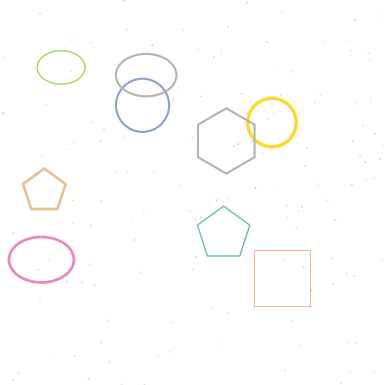[{"shape": "pentagon", "thickness": 1, "radius": 0.36, "center": [0.581, 0.393]}, {"shape": "square", "thickness": 0.5, "radius": 0.36, "center": [0.733, 0.278]}, {"shape": "circle", "thickness": 1.5, "radius": 0.35, "center": [0.37, 0.726]}, {"shape": "oval", "thickness": 2, "radius": 0.42, "center": [0.108, 0.325]}, {"shape": "oval", "thickness": 1, "radius": 0.31, "center": [0.159, 0.825]}, {"shape": "circle", "thickness": 2.5, "radius": 0.31, "center": [0.706, 0.682]}, {"shape": "pentagon", "thickness": 2, "radius": 0.29, "center": [0.115, 0.504]}, {"shape": "oval", "thickness": 1.5, "radius": 0.39, "center": [0.38, 0.805]}, {"shape": "hexagon", "thickness": 1.5, "radius": 0.42, "center": [0.588, 0.634]}]